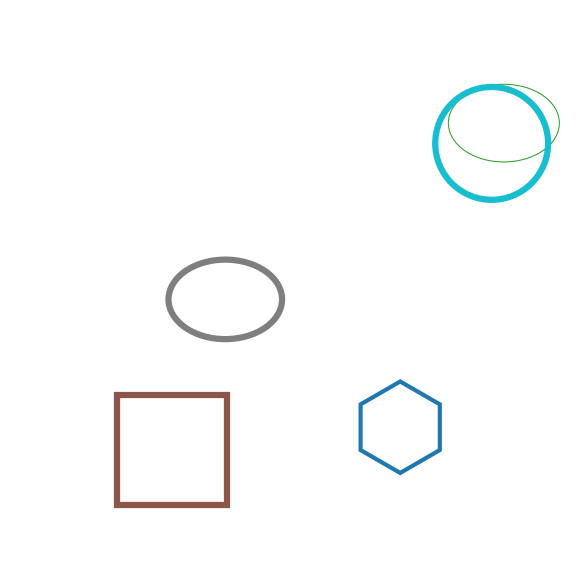[{"shape": "hexagon", "thickness": 2, "radius": 0.4, "center": [0.693, 0.259]}, {"shape": "oval", "thickness": 0.5, "radius": 0.48, "center": [0.872, 0.786]}, {"shape": "square", "thickness": 3, "radius": 0.48, "center": [0.297, 0.22]}, {"shape": "oval", "thickness": 3, "radius": 0.49, "center": [0.39, 0.481]}, {"shape": "circle", "thickness": 3, "radius": 0.49, "center": [0.851, 0.751]}]